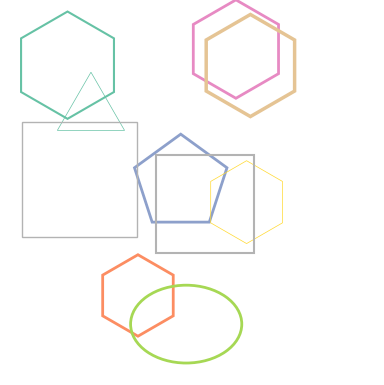[{"shape": "triangle", "thickness": 0.5, "radius": 0.5, "center": [0.236, 0.712]}, {"shape": "hexagon", "thickness": 1.5, "radius": 0.7, "center": [0.175, 0.831]}, {"shape": "hexagon", "thickness": 2, "radius": 0.53, "center": [0.358, 0.233]}, {"shape": "pentagon", "thickness": 2, "radius": 0.63, "center": [0.469, 0.525]}, {"shape": "hexagon", "thickness": 2, "radius": 0.64, "center": [0.613, 0.873]}, {"shape": "oval", "thickness": 2, "radius": 0.72, "center": [0.484, 0.158]}, {"shape": "hexagon", "thickness": 0.5, "radius": 0.54, "center": [0.64, 0.475]}, {"shape": "hexagon", "thickness": 2.5, "radius": 0.66, "center": [0.65, 0.83]}, {"shape": "square", "thickness": 1.5, "radius": 0.64, "center": [0.532, 0.47]}, {"shape": "square", "thickness": 1, "radius": 0.75, "center": [0.206, 0.533]}]